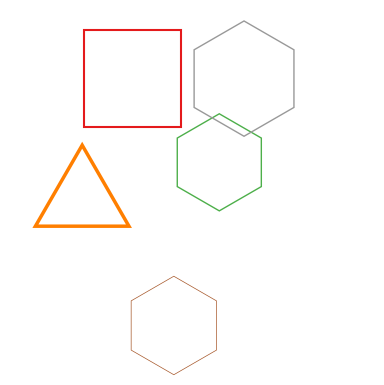[{"shape": "square", "thickness": 1.5, "radius": 0.63, "center": [0.344, 0.796]}, {"shape": "hexagon", "thickness": 1, "radius": 0.63, "center": [0.57, 0.578]}, {"shape": "triangle", "thickness": 2.5, "radius": 0.7, "center": [0.213, 0.483]}, {"shape": "hexagon", "thickness": 0.5, "radius": 0.64, "center": [0.451, 0.155]}, {"shape": "hexagon", "thickness": 1, "radius": 0.75, "center": [0.634, 0.796]}]